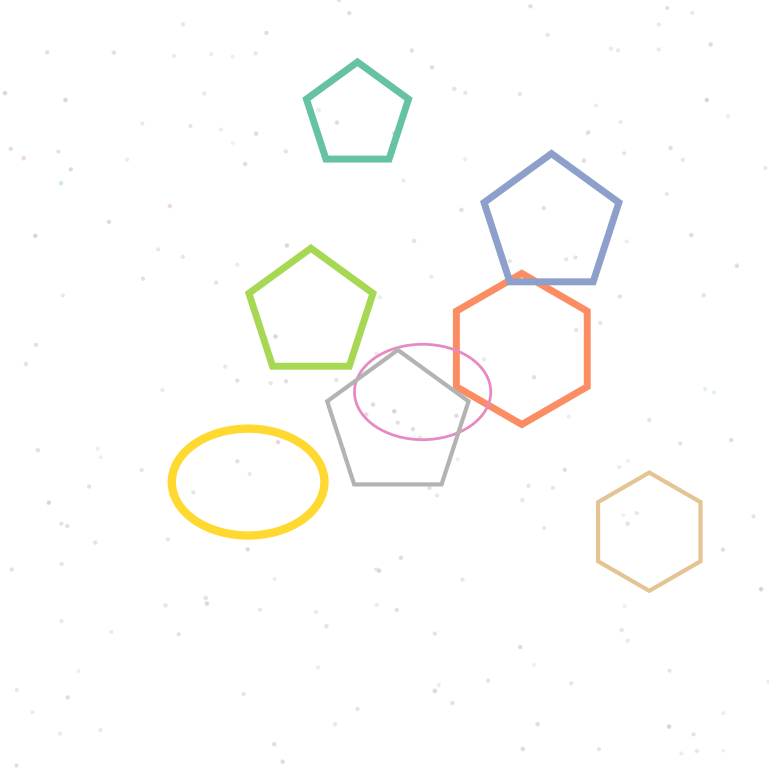[{"shape": "pentagon", "thickness": 2.5, "radius": 0.35, "center": [0.464, 0.85]}, {"shape": "hexagon", "thickness": 2.5, "radius": 0.49, "center": [0.678, 0.547]}, {"shape": "pentagon", "thickness": 2.5, "radius": 0.46, "center": [0.716, 0.708]}, {"shape": "oval", "thickness": 1, "radius": 0.44, "center": [0.549, 0.491]}, {"shape": "pentagon", "thickness": 2.5, "radius": 0.42, "center": [0.404, 0.593]}, {"shape": "oval", "thickness": 3, "radius": 0.5, "center": [0.322, 0.374]}, {"shape": "hexagon", "thickness": 1.5, "radius": 0.38, "center": [0.843, 0.309]}, {"shape": "pentagon", "thickness": 1.5, "radius": 0.48, "center": [0.517, 0.449]}]